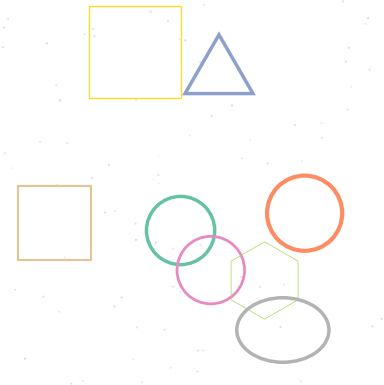[{"shape": "circle", "thickness": 2.5, "radius": 0.44, "center": [0.469, 0.401]}, {"shape": "circle", "thickness": 3, "radius": 0.49, "center": [0.791, 0.446]}, {"shape": "triangle", "thickness": 2.5, "radius": 0.51, "center": [0.569, 0.808]}, {"shape": "circle", "thickness": 2, "radius": 0.44, "center": [0.547, 0.298]}, {"shape": "hexagon", "thickness": 0.5, "radius": 0.5, "center": [0.687, 0.272]}, {"shape": "square", "thickness": 1, "radius": 0.6, "center": [0.35, 0.865]}, {"shape": "square", "thickness": 1.5, "radius": 0.48, "center": [0.141, 0.42]}, {"shape": "oval", "thickness": 2.5, "radius": 0.6, "center": [0.735, 0.143]}]